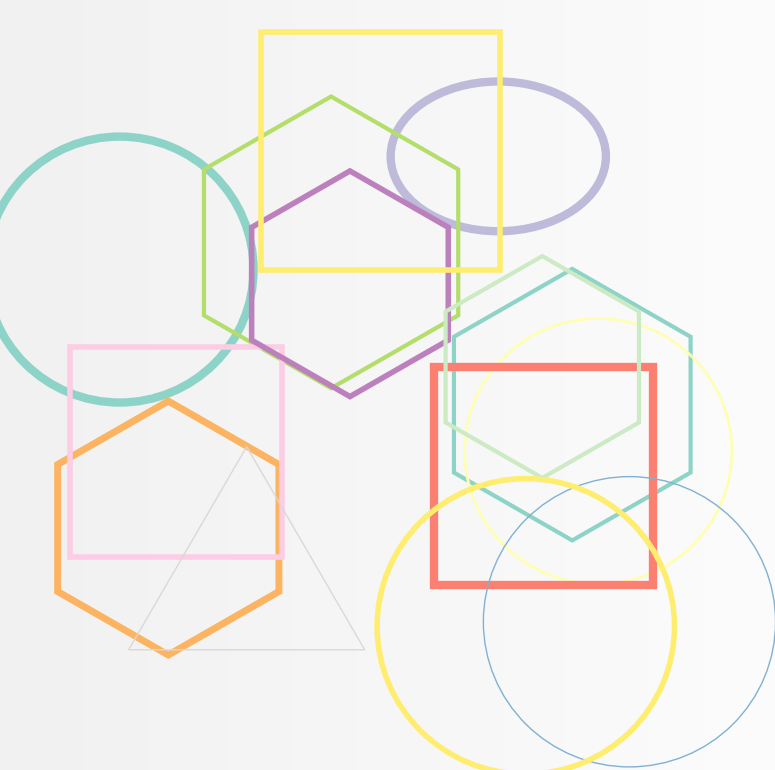[{"shape": "circle", "thickness": 3, "radius": 0.86, "center": [0.154, 0.65]}, {"shape": "hexagon", "thickness": 1.5, "radius": 0.88, "center": [0.738, 0.474]}, {"shape": "circle", "thickness": 1, "radius": 0.86, "center": [0.772, 0.414]}, {"shape": "oval", "thickness": 3, "radius": 0.69, "center": [0.643, 0.797]}, {"shape": "square", "thickness": 3, "radius": 0.71, "center": [0.701, 0.382]}, {"shape": "circle", "thickness": 0.5, "radius": 0.94, "center": [0.812, 0.193]}, {"shape": "hexagon", "thickness": 2.5, "radius": 0.82, "center": [0.217, 0.314]}, {"shape": "hexagon", "thickness": 1.5, "radius": 0.95, "center": [0.427, 0.685]}, {"shape": "square", "thickness": 2, "radius": 0.68, "center": [0.227, 0.413]}, {"shape": "triangle", "thickness": 0.5, "radius": 0.88, "center": [0.318, 0.244]}, {"shape": "hexagon", "thickness": 2, "radius": 0.73, "center": [0.452, 0.631]}, {"shape": "hexagon", "thickness": 1.5, "radius": 0.72, "center": [0.7, 0.523]}, {"shape": "square", "thickness": 2, "radius": 0.77, "center": [0.492, 0.804]}, {"shape": "circle", "thickness": 2, "radius": 0.96, "center": [0.678, 0.187]}]